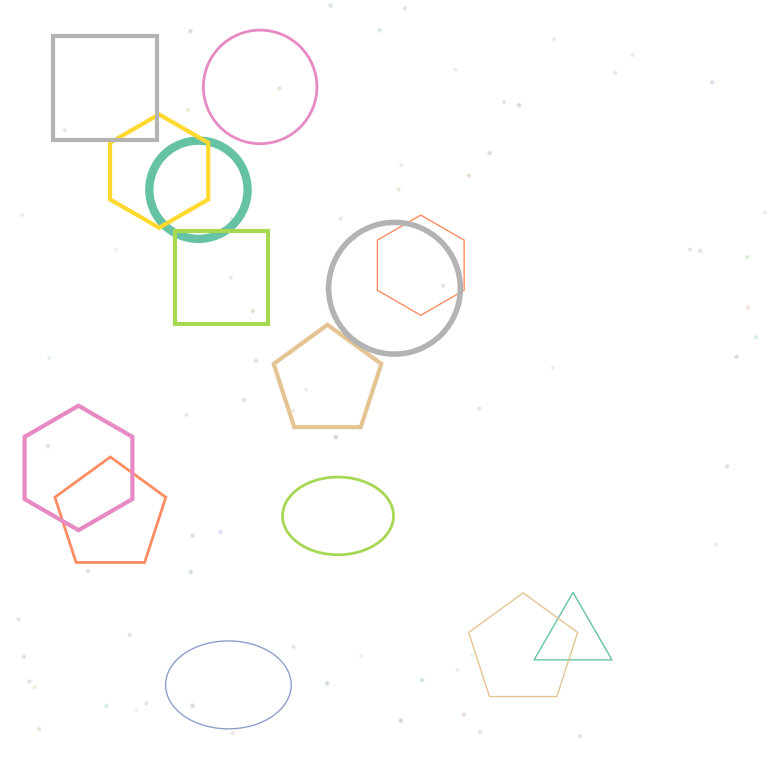[{"shape": "circle", "thickness": 3, "radius": 0.32, "center": [0.258, 0.754]}, {"shape": "triangle", "thickness": 0.5, "radius": 0.29, "center": [0.744, 0.172]}, {"shape": "hexagon", "thickness": 0.5, "radius": 0.33, "center": [0.546, 0.656]}, {"shape": "pentagon", "thickness": 1, "radius": 0.38, "center": [0.143, 0.331]}, {"shape": "oval", "thickness": 0.5, "radius": 0.41, "center": [0.297, 0.111]}, {"shape": "circle", "thickness": 1, "radius": 0.37, "center": [0.338, 0.887]}, {"shape": "hexagon", "thickness": 1.5, "radius": 0.4, "center": [0.102, 0.392]}, {"shape": "square", "thickness": 1.5, "radius": 0.3, "center": [0.287, 0.64]}, {"shape": "oval", "thickness": 1, "radius": 0.36, "center": [0.439, 0.33]}, {"shape": "hexagon", "thickness": 1.5, "radius": 0.37, "center": [0.207, 0.778]}, {"shape": "pentagon", "thickness": 0.5, "radius": 0.37, "center": [0.679, 0.156]}, {"shape": "pentagon", "thickness": 1.5, "radius": 0.37, "center": [0.425, 0.505]}, {"shape": "square", "thickness": 1.5, "radius": 0.34, "center": [0.137, 0.886]}, {"shape": "circle", "thickness": 2, "radius": 0.43, "center": [0.512, 0.626]}]